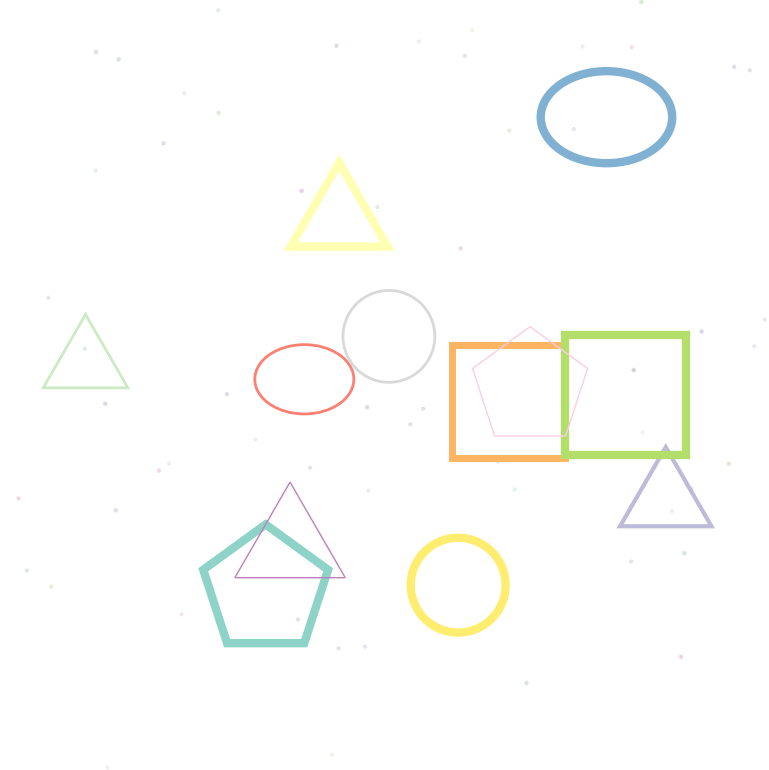[{"shape": "pentagon", "thickness": 3, "radius": 0.43, "center": [0.345, 0.234]}, {"shape": "triangle", "thickness": 3, "radius": 0.36, "center": [0.44, 0.716]}, {"shape": "triangle", "thickness": 1.5, "radius": 0.34, "center": [0.865, 0.351]}, {"shape": "oval", "thickness": 1, "radius": 0.32, "center": [0.395, 0.507]}, {"shape": "oval", "thickness": 3, "radius": 0.43, "center": [0.788, 0.848]}, {"shape": "square", "thickness": 2.5, "radius": 0.37, "center": [0.66, 0.479]}, {"shape": "square", "thickness": 3, "radius": 0.39, "center": [0.812, 0.487]}, {"shape": "pentagon", "thickness": 0.5, "radius": 0.39, "center": [0.688, 0.497]}, {"shape": "circle", "thickness": 1, "radius": 0.3, "center": [0.505, 0.563]}, {"shape": "triangle", "thickness": 0.5, "radius": 0.41, "center": [0.377, 0.291]}, {"shape": "triangle", "thickness": 1, "radius": 0.32, "center": [0.111, 0.528]}, {"shape": "circle", "thickness": 3, "radius": 0.31, "center": [0.595, 0.24]}]